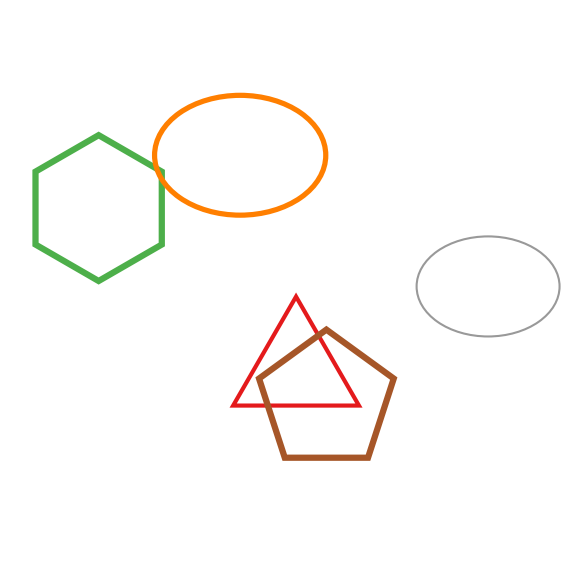[{"shape": "triangle", "thickness": 2, "radius": 0.63, "center": [0.513, 0.36]}, {"shape": "hexagon", "thickness": 3, "radius": 0.63, "center": [0.171, 0.639]}, {"shape": "oval", "thickness": 2.5, "radius": 0.74, "center": [0.416, 0.73]}, {"shape": "pentagon", "thickness": 3, "radius": 0.61, "center": [0.565, 0.306]}, {"shape": "oval", "thickness": 1, "radius": 0.62, "center": [0.845, 0.503]}]